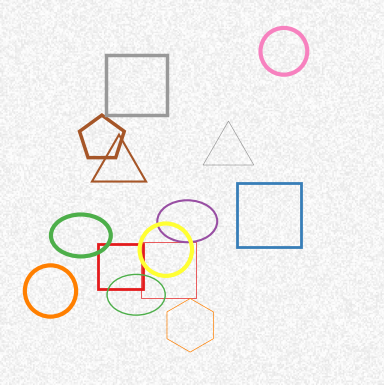[{"shape": "square", "thickness": 2, "radius": 0.29, "center": [0.314, 0.308]}, {"shape": "square", "thickness": 0.5, "radius": 0.36, "center": [0.438, 0.298]}, {"shape": "square", "thickness": 2, "radius": 0.41, "center": [0.699, 0.441]}, {"shape": "oval", "thickness": 1, "radius": 0.38, "center": [0.354, 0.234]}, {"shape": "oval", "thickness": 3, "radius": 0.39, "center": [0.21, 0.388]}, {"shape": "oval", "thickness": 1.5, "radius": 0.39, "center": [0.486, 0.425]}, {"shape": "circle", "thickness": 3, "radius": 0.33, "center": [0.131, 0.244]}, {"shape": "hexagon", "thickness": 0.5, "radius": 0.35, "center": [0.494, 0.155]}, {"shape": "circle", "thickness": 3, "radius": 0.34, "center": [0.431, 0.351]}, {"shape": "pentagon", "thickness": 2.5, "radius": 0.31, "center": [0.265, 0.64]}, {"shape": "triangle", "thickness": 1.5, "radius": 0.41, "center": [0.309, 0.569]}, {"shape": "circle", "thickness": 3, "radius": 0.3, "center": [0.737, 0.867]}, {"shape": "square", "thickness": 2.5, "radius": 0.39, "center": [0.355, 0.779]}, {"shape": "triangle", "thickness": 0.5, "radius": 0.38, "center": [0.593, 0.609]}]